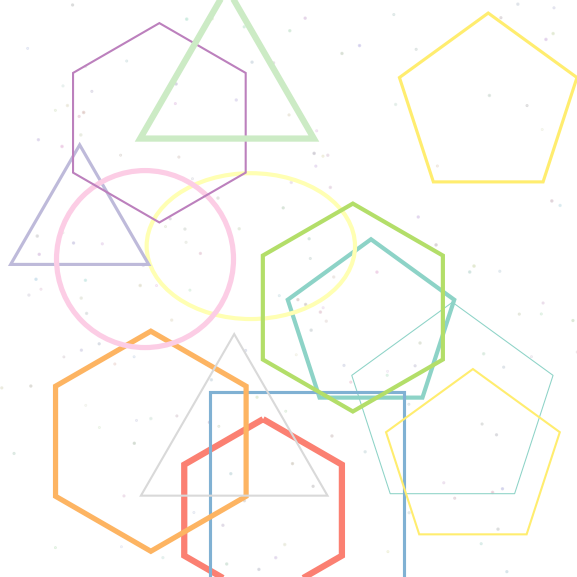[{"shape": "pentagon", "thickness": 0.5, "radius": 0.92, "center": [0.783, 0.293]}, {"shape": "pentagon", "thickness": 2, "radius": 0.76, "center": [0.642, 0.433]}, {"shape": "oval", "thickness": 2, "radius": 0.9, "center": [0.434, 0.573]}, {"shape": "triangle", "thickness": 1.5, "radius": 0.69, "center": [0.138, 0.61]}, {"shape": "hexagon", "thickness": 3, "radius": 0.79, "center": [0.456, 0.116]}, {"shape": "square", "thickness": 1.5, "radius": 0.84, "center": [0.532, 0.152]}, {"shape": "hexagon", "thickness": 2.5, "radius": 0.95, "center": [0.261, 0.235]}, {"shape": "hexagon", "thickness": 2, "radius": 0.9, "center": [0.611, 0.467]}, {"shape": "circle", "thickness": 2.5, "radius": 0.77, "center": [0.251, 0.551]}, {"shape": "triangle", "thickness": 1, "radius": 0.93, "center": [0.406, 0.234]}, {"shape": "hexagon", "thickness": 1, "radius": 0.86, "center": [0.276, 0.787]}, {"shape": "triangle", "thickness": 3, "radius": 0.87, "center": [0.393, 0.846]}, {"shape": "pentagon", "thickness": 1, "radius": 0.79, "center": [0.819, 0.202]}, {"shape": "pentagon", "thickness": 1.5, "radius": 0.81, "center": [0.845, 0.815]}]